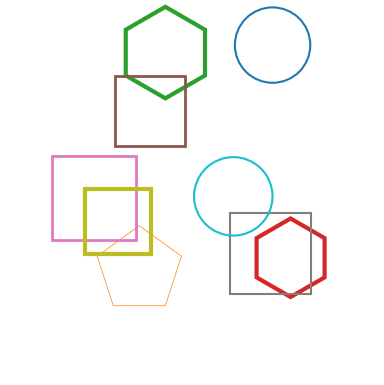[{"shape": "circle", "thickness": 1.5, "radius": 0.49, "center": [0.708, 0.883]}, {"shape": "pentagon", "thickness": 0.5, "radius": 0.57, "center": [0.362, 0.299]}, {"shape": "hexagon", "thickness": 3, "radius": 0.59, "center": [0.43, 0.863]}, {"shape": "hexagon", "thickness": 3, "radius": 0.51, "center": [0.755, 0.331]}, {"shape": "square", "thickness": 2, "radius": 0.45, "center": [0.389, 0.711]}, {"shape": "square", "thickness": 2, "radius": 0.54, "center": [0.245, 0.486]}, {"shape": "square", "thickness": 1.5, "radius": 0.53, "center": [0.703, 0.341]}, {"shape": "square", "thickness": 3, "radius": 0.43, "center": [0.307, 0.425]}, {"shape": "circle", "thickness": 1.5, "radius": 0.51, "center": [0.606, 0.49]}]